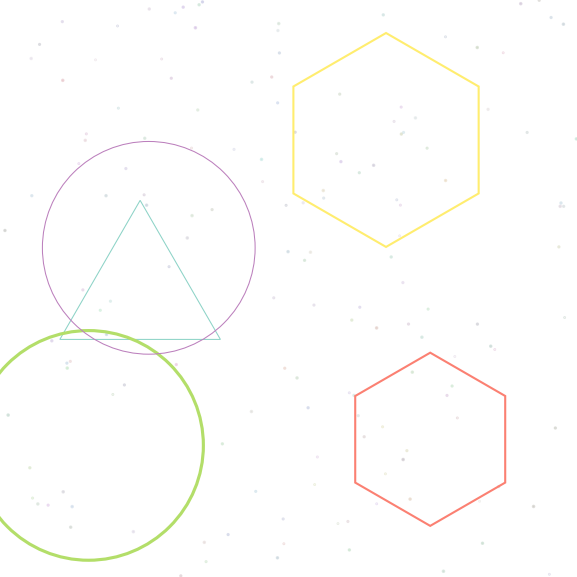[{"shape": "triangle", "thickness": 0.5, "radius": 0.8, "center": [0.243, 0.492]}, {"shape": "hexagon", "thickness": 1, "radius": 0.75, "center": [0.745, 0.238]}, {"shape": "circle", "thickness": 1.5, "radius": 0.99, "center": [0.153, 0.228]}, {"shape": "circle", "thickness": 0.5, "radius": 0.92, "center": [0.258, 0.57]}, {"shape": "hexagon", "thickness": 1, "radius": 0.93, "center": [0.668, 0.757]}]